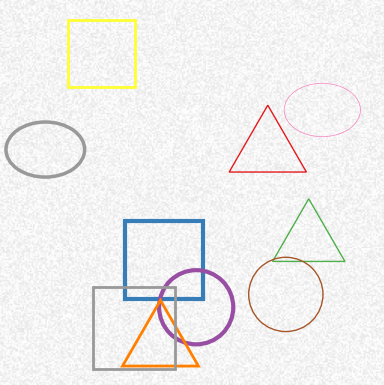[{"shape": "triangle", "thickness": 1, "radius": 0.58, "center": [0.696, 0.611]}, {"shape": "square", "thickness": 3, "radius": 0.51, "center": [0.425, 0.325]}, {"shape": "triangle", "thickness": 1, "radius": 0.54, "center": [0.802, 0.375]}, {"shape": "circle", "thickness": 3, "radius": 0.48, "center": [0.51, 0.202]}, {"shape": "triangle", "thickness": 2, "radius": 0.57, "center": [0.417, 0.106]}, {"shape": "square", "thickness": 2, "radius": 0.43, "center": [0.263, 0.861]}, {"shape": "circle", "thickness": 1, "radius": 0.48, "center": [0.742, 0.235]}, {"shape": "oval", "thickness": 0.5, "radius": 0.5, "center": [0.837, 0.714]}, {"shape": "oval", "thickness": 2.5, "radius": 0.51, "center": [0.118, 0.612]}, {"shape": "square", "thickness": 2, "radius": 0.53, "center": [0.349, 0.148]}]